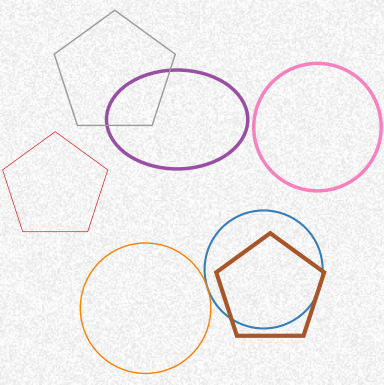[{"shape": "pentagon", "thickness": 0.5, "radius": 0.72, "center": [0.143, 0.514]}, {"shape": "circle", "thickness": 1.5, "radius": 0.77, "center": [0.685, 0.3]}, {"shape": "oval", "thickness": 2.5, "radius": 0.92, "center": [0.46, 0.69]}, {"shape": "circle", "thickness": 1, "radius": 0.85, "center": [0.378, 0.199]}, {"shape": "pentagon", "thickness": 3, "radius": 0.74, "center": [0.702, 0.247]}, {"shape": "circle", "thickness": 2.5, "radius": 0.83, "center": [0.825, 0.67]}, {"shape": "pentagon", "thickness": 1, "radius": 0.83, "center": [0.298, 0.808]}]